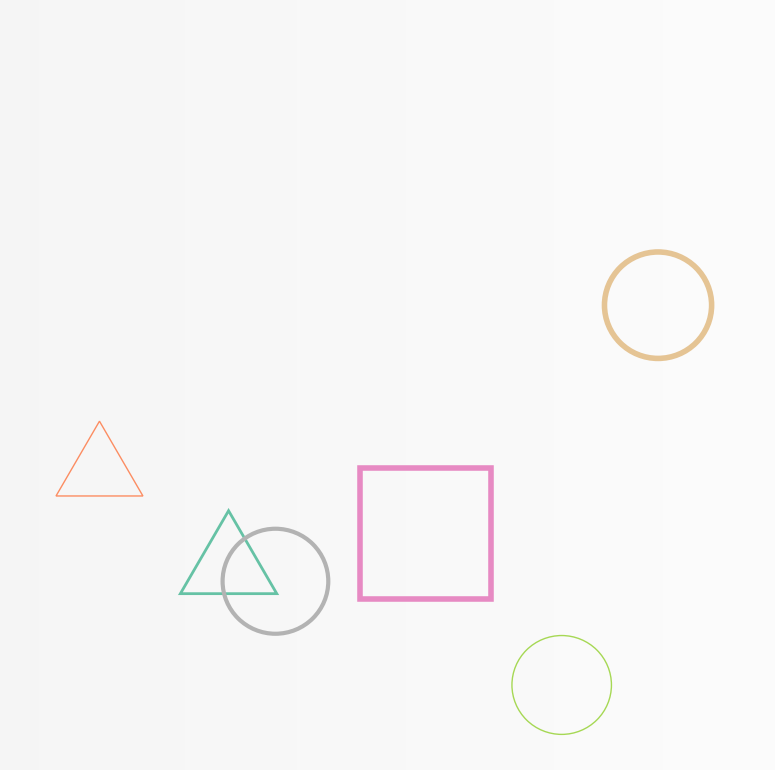[{"shape": "triangle", "thickness": 1, "radius": 0.36, "center": [0.295, 0.265]}, {"shape": "triangle", "thickness": 0.5, "radius": 0.32, "center": [0.128, 0.388]}, {"shape": "square", "thickness": 2, "radius": 0.42, "center": [0.549, 0.307]}, {"shape": "circle", "thickness": 0.5, "radius": 0.32, "center": [0.725, 0.11]}, {"shape": "circle", "thickness": 2, "radius": 0.35, "center": [0.849, 0.604]}, {"shape": "circle", "thickness": 1.5, "radius": 0.34, "center": [0.355, 0.245]}]